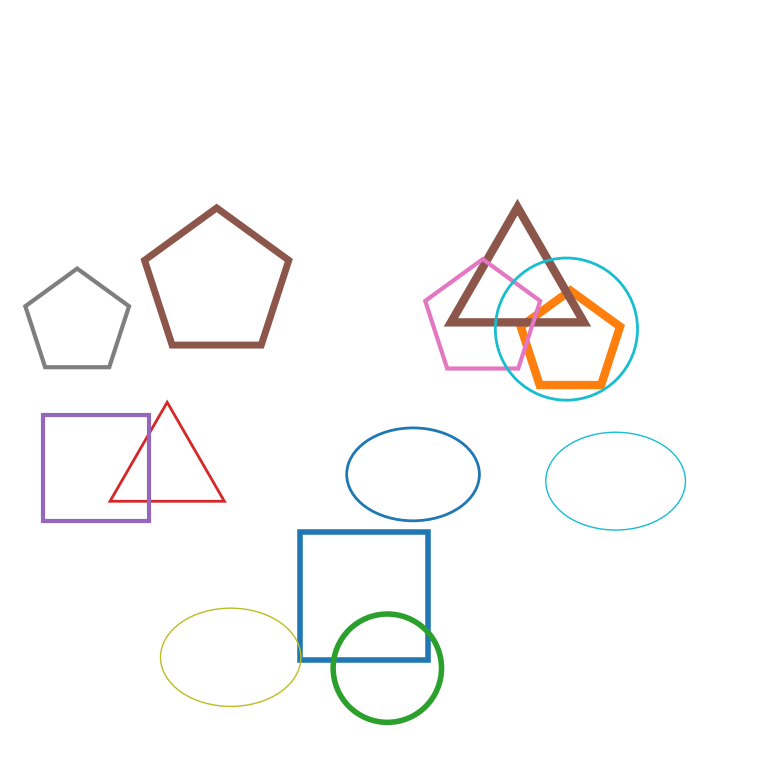[{"shape": "square", "thickness": 2, "radius": 0.42, "center": [0.473, 0.226]}, {"shape": "oval", "thickness": 1, "radius": 0.43, "center": [0.536, 0.384]}, {"shape": "pentagon", "thickness": 3, "radius": 0.34, "center": [0.741, 0.555]}, {"shape": "circle", "thickness": 2, "radius": 0.35, "center": [0.503, 0.132]}, {"shape": "triangle", "thickness": 1, "radius": 0.43, "center": [0.217, 0.392]}, {"shape": "square", "thickness": 1.5, "radius": 0.34, "center": [0.125, 0.392]}, {"shape": "pentagon", "thickness": 2.5, "radius": 0.49, "center": [0.281, 0.632]}, {"shape": "triangle", "thickness": 3, "radius": 0.5, "center": [0.672, 0.631]}, {"shape": "pentagon", "thickness": 1.5, "radius": 0.39, "center": [0.627, 0.585]}, {"shape": "pentagon", "thickness": 1.5, "radius": 0.35, "center": [0.1, 0.58]}, {"shape": "oval", "thickness": 0.5, "radius": 0.46, "center": [0.3, 0.146]}, {"shape": "circle", "thickness": 1, "radius": 0.46, "center": [0.736, 0.573]}, {"shape": "oval", "thickness": 0.5, "radius": 0.45, "center": [0.8, 0.375]}]